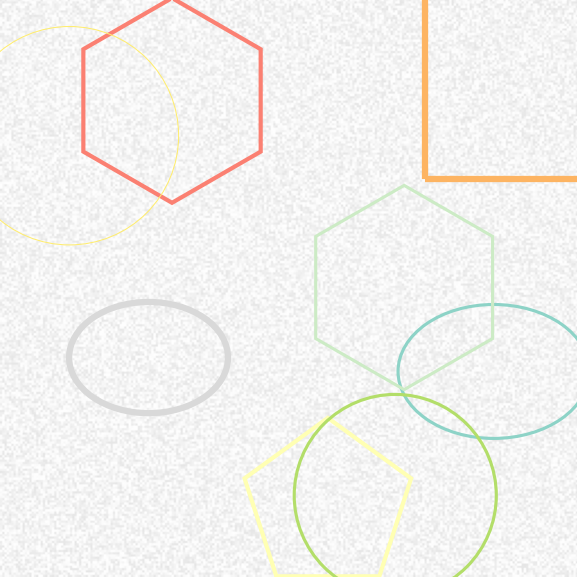[{"shape": "oval", "thickness": 1.5, "radius": 0.83, "center": [0.855, 0.356]}, {"shape": "pentagon", "thickness": 2, "radius": 0.76, "center": [0.568, 0.124]}, {"shape": "hexagon", "thickness": 2, "radius": 0.89, "center": [0.298, 0.825]}, {"shape": "square", "thickness": 3, "radius": 0.81, "center": [0.897, 0.851]}, {"shape": "circle", "thickness": 1.5, "radius": 0.87, "center": [0.684, 0.141]}, {"shape": "oval", "thickness": 3, "radius": 0.69, "center": [0.257, 0.38]}, {"shape": "hexagon", "thickness": 1.5, "radius": 0.88, "center": [0.7, 0.501]}, {"shape": "circle", "thickness": 0.5, "radius": 0.95, "center": [0.12, 0.764]}]